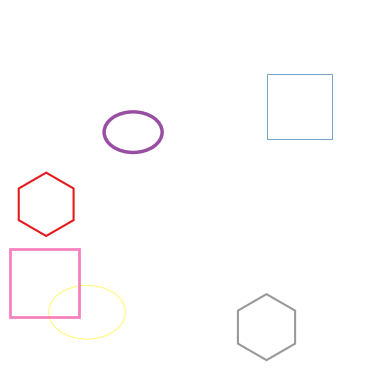[{"shape": "hexagon", "thickness": 1.5, "radius": 0.41, "center": [0.12, 0.469]}, {"shape": "square", "thickness": 0.5, "radius": 0.42, "center": [0.777, 0.724]}, {"shape": "oval", "thickness": 2.5, "radius": 0.38, "center": [0.346, 0.657]}, {"shape": "oval", "thickness": 0.5, "radius": 0.5, "center": [0.226, 0.189]}, {"shape": "square", "thickness": 2, "radius": 0.44, "center": [0.116, 0.265]}, {"shape": "hexagon", "thickness": 1.5, "radius": 0.43, "center": [0.692, 0.15]}]